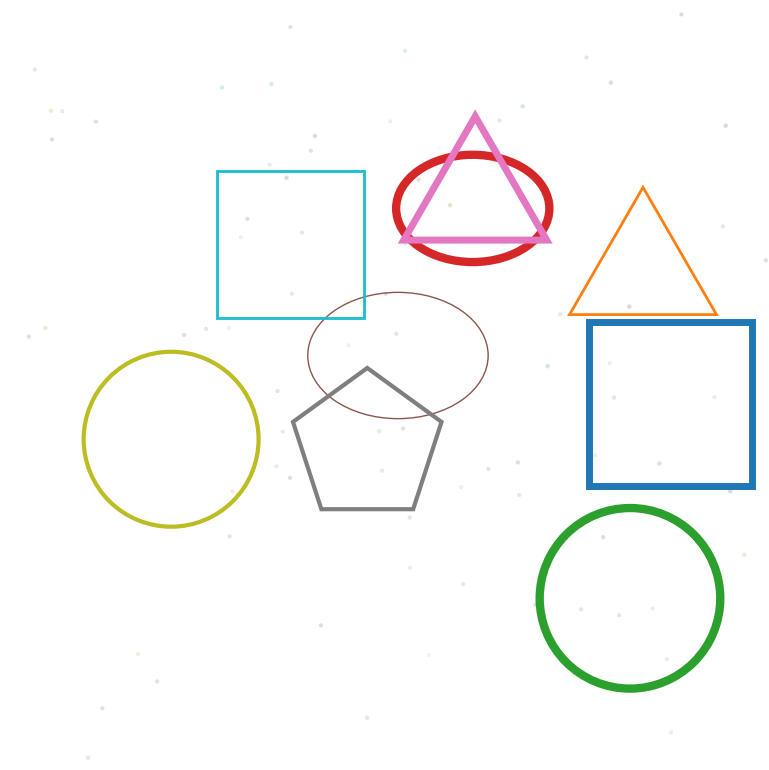[{"shape": "square", "thickness": 2.5, "radius": 0.53, "center": [0.871, 0.475]}, {"shape": "triangle", "thickness": 1, "radius": 0.55, "center": [0.835, 0.647]}, {"shape": "circle", "thickness": 3, "radius": 0.59, "center": [0.818, 0.223]}, {"shape": "oval", "thickness": 3, "radius": 0.5, "center": [0.614, 0.729]}, {"shape": "oval", "thickness": 0.5, "radius": 0.59, "center": [0.517, 0.538]}, {"shape": "triangle", "thickness": 2.5, "radius": 0.54, "center": [0.617, 0.742]}, {"shape": "pentagon", "thickness": 1.5, "radius": 0.51, "center": [0.477, 0.421]}, {"shape": "circle", "thickness": 1.5, "radius": 0.57, "center": [0.222, 0.43]}, {"shape": "square", "thickness": 1, "radius": 0.48, "center": [0.377, 0.683]}]